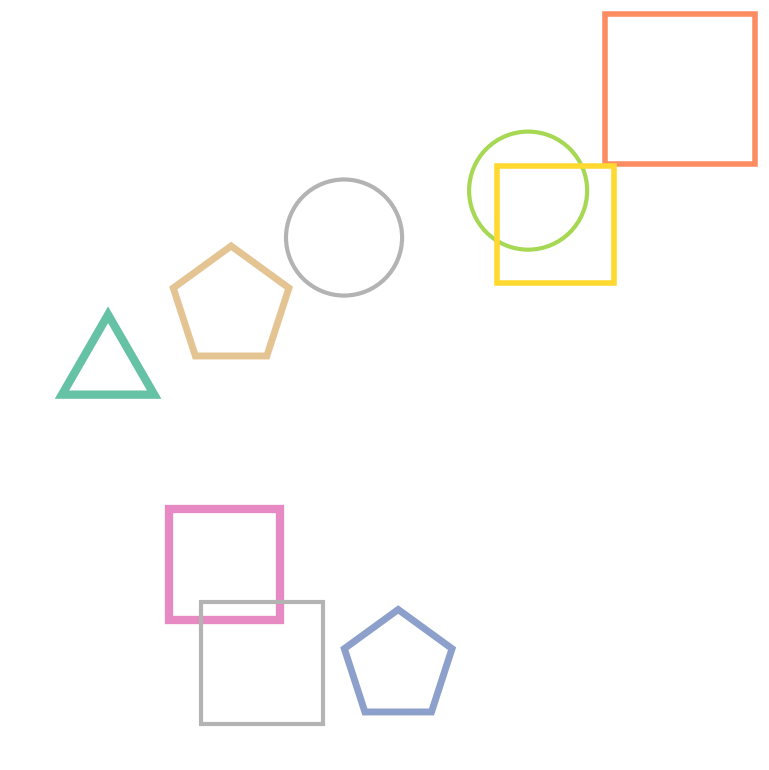[{"shape": "triangle", "thickness": 3, "radius": 0.35, "center": [0.14, 0.522]}, {"shape": "square", "thickness": 2, "radius": 0.49, "center": [0.883, 0.885]}, {"shape": "pentagon", "thickness": 2.5, "radius": 0.37, "center": [0.517, 0.135]}, {"shape": "square", "thickness": 3, "radius": 0.36, "center": [0.291, 0.267]}, {"shape": "circle", "thickness": 1.5, "radius": 0.38, "center": [0.686, 0.752]}, {"shape": "square", "thickness": 2, "radius": 0.38, "center": [0.722, 0.709]}, {"shape": "pentagon", "thickness": 2.5, "radius": 0.39, "center": [0.3, 0.602]}, {"shape": "square", "thickness": 1.5, "radius": 0.4, "center": [0.341, 0.139]}, {"shape": "circle", "thickness": 1.5, "radius": 0.38, "center": [0.447, 0.692]}]